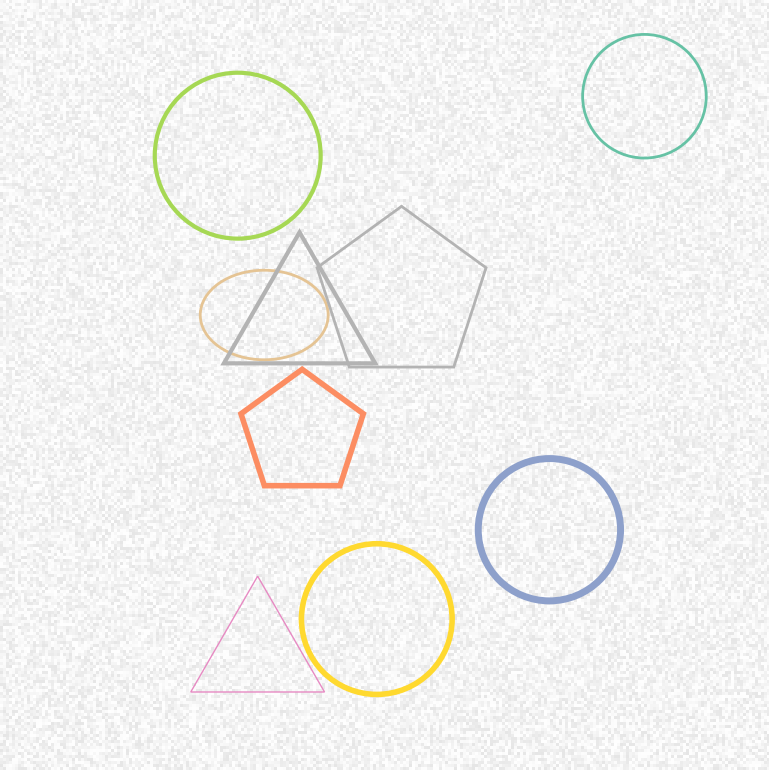[{"shape": "circle", "thickness": 1, "radius": 0.4, "center": [0.837, 0.875]}, {"shape": "pentagon", "thickness": 2, "radius": 0.42, "center": [0.392, 0.437]}, {"shape": "circle", "thickness": 2.5, "radius": 0.46, "center": [0.713, 0.312]}, {"shape": "triangle", "thickness": 0.5, "radius": 0.5, "center": [0.335, 0.151]}, {"shape": "circle", "thickness": 1.5, "radius": 0.54, "center": [0.309, 0.798]}, {"shape": "circle", "thickness": 2, "radius": 0.49, "center": [0.489, 0.196]}, {"shape": "oval", "thickness": 1, "radius": 0.42, "center": [0.343, 0.591]}, {"shape": "pentagon", "thickness": 1, "radius": 0.58, "center": [0.521, 0.617]}, {"shape": "triangle", "thickness": 1.5, "radius": 0.57, "center": [0.389, 0.585]}]